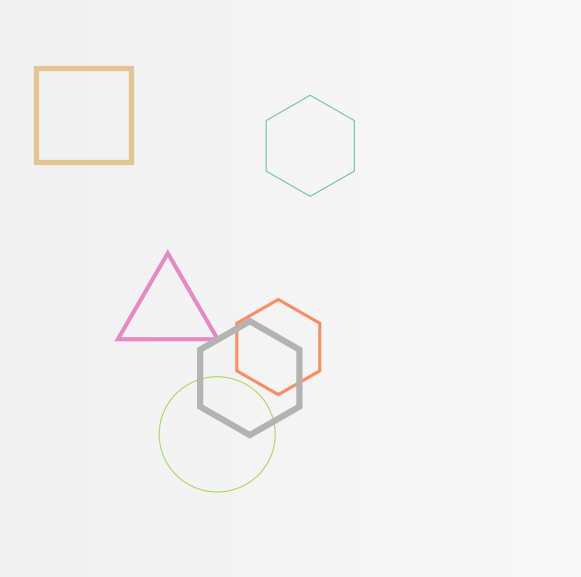[{"shape": "hexagon", "thickness": 0.5, "radius": 0.44, "center": [0.534, 0.747]}, {"shape": "hexagon", "thickness": 1.5, "radius": 0.41, "center": [0.479, 0.398]}, {"shape": "triangle", "thickness": 2, "radius": 0.5, "center": [0.289, 0.461]}, {"shape": "circle", "thickness": 0.5, "radius": 0.5, "center": [0.374, 0.247]}, {"shape": "square", "thickness": 2.5, "radius": 0.41, "center": [0.144, 0.799]}, {"shape": "hexagon", "thickness": 3, "radius": 0.49, "center": [0.43, 0.344]}]